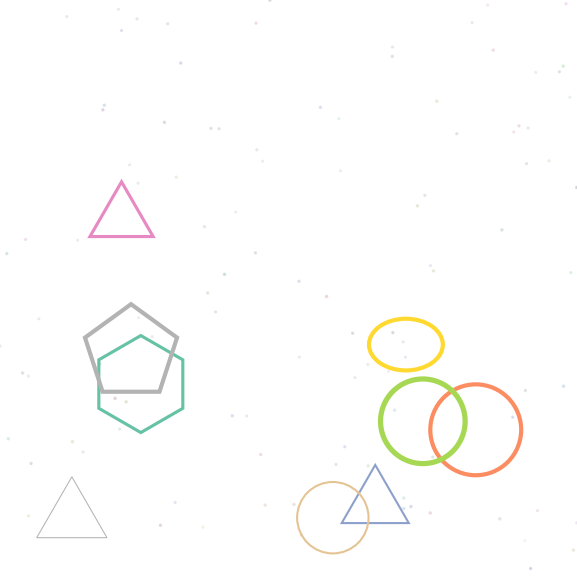[{"shape": "hexagon", "thickness": 1.5, "radius": 0.42, "center": [0.244, 0.334]}, {"shape": "circle", "thickness": 2, "radius": 0.39, "center": [0.824, 0.255]}, {"shape": "triangle", "thickness": 1, "radius": 0.34, "center": [0.65, 0.127]}, {"shape": "triangle", "thickness": 1.5, "radius": 0.32, "center": [0.21, 0.621]}, {"shape": "circle", "thickness": 2.5, "radius": 0.37, "center": [0.732, 0.27]}, {"shape": "oval", "thickness": 2, "radius": 0.32, "center": [0.703, 0.402]}, {"shape": "circle", "thickness": 1, "radius": 0.31, "center": [0.576, 0.103]}, {"shape": "triangle", "thickness": 0.5, "radius": 0.35, "center": [0.124, 0.103]}, {"shape": "pentagon", "thickness": 2, "radius": 0.42, "center": [0.227, 0.389]}]